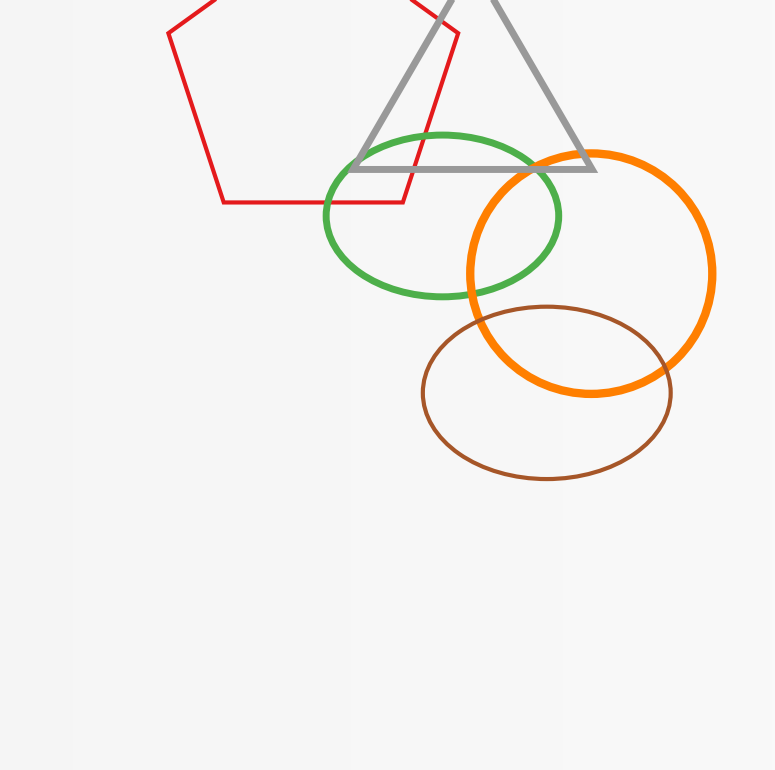[{"shape": "pentagon", "thickness": 1.5, "radius": 0.98, "center": [0.404, 0.896]}, {"shape": "oval", "thickness": 2.5, "radius": 0.75, "center": [0.571, 0.72]}, {"shape": "circle", "thickness": 3, "radius": 0.78, "center": [0.763, 0.645]}, {"shape": "oval", "thickness": 1.5, "radius": 0.8, "center": [0.706, 0.49]}, {"shape": "triangle", "thickness": 2.5, "radius": 0.89, "center": [0.61, 0.869]}]